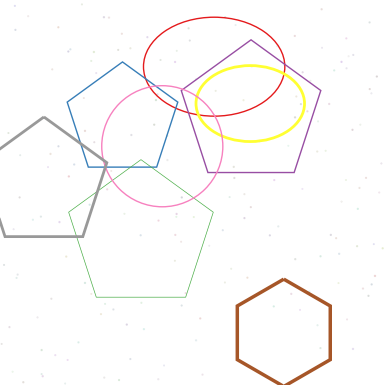[{"shape": "oval", "thickness": 1, "radius": 0.92, "center": [0.556, 0.827]}, {"shape": "pentagon", "thickness": 1, "radius": 0.76, "center": [0.318, 0.688]}, {"shape": "pentagon", "thickness": 0.5, "radius": 0.99, "center": [0.366, 0.388]}, {"shape": "pentagon", "thickness": 1, "radius": 0.95, "center": [0.652, 0.706]}, {"shape": "oval", "thickness": 2, "radius": 0.7, "center": [0.65, 0.731]}, {"shape": "hexagon", "thickness": 2.5, "radius": 0.7, "center": [0.737, 0.136]}, {"shape": "circle", "thickness": 1, "radius": 0.79, "center": [0.422, 0.62]}, {"shape": "pentagon", "thickness": 2, "radius": 0.86, "center": [0.114, 0.524]}]